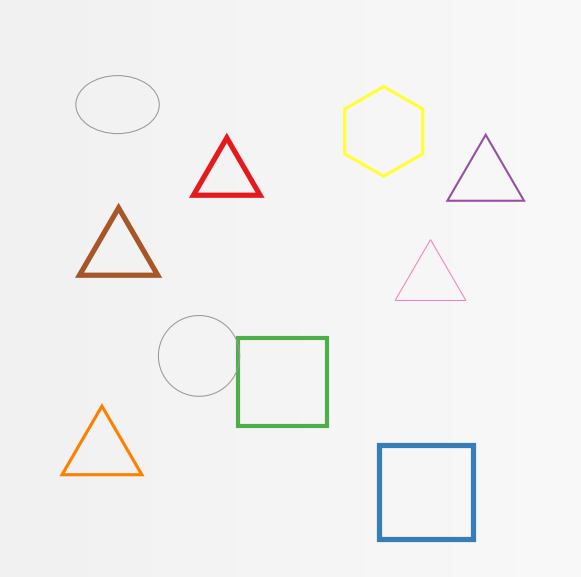[{"shape": "triangle", "thickness": 2.5, "radius": 0.33, "center": [0.39, 0.694]}, {"shape": "square", "thickness": 2.5, "radius": 0.41, "center": [0.733, 0.147]}, {"shape": "square", "thickness": 2, "radius": 0.38, "center": [0.486, 0.338]}, {"shape": "triangle", "thickness": 1, "radius": 0.38, "center": [0.836, 0.69]}, {"shape": "triangle", "thickness": 1.5, "radius": 0.4, "center": [0.175, 0.217]}, {"shape": "hexagon", "thickness": 1.5, "radius": 0.39, "center": [0.66, 0.772]}, {"shape": "triangle", "thickness": 2.5, "radius": 0.39, "center": [0.204, 0.561]}, {"shape": "triangle", "thickness": 0.5, "radius": 0.35, "center": [0.741, 0.514]}, {"shape": "oval", "thickness": 0.5, "radius": 0.36, "center": [0.202, 0.818]}, {"shape": "circle", "thickness": 0.5, "radius": 0.35, "center": [0.342, 0.383]}]